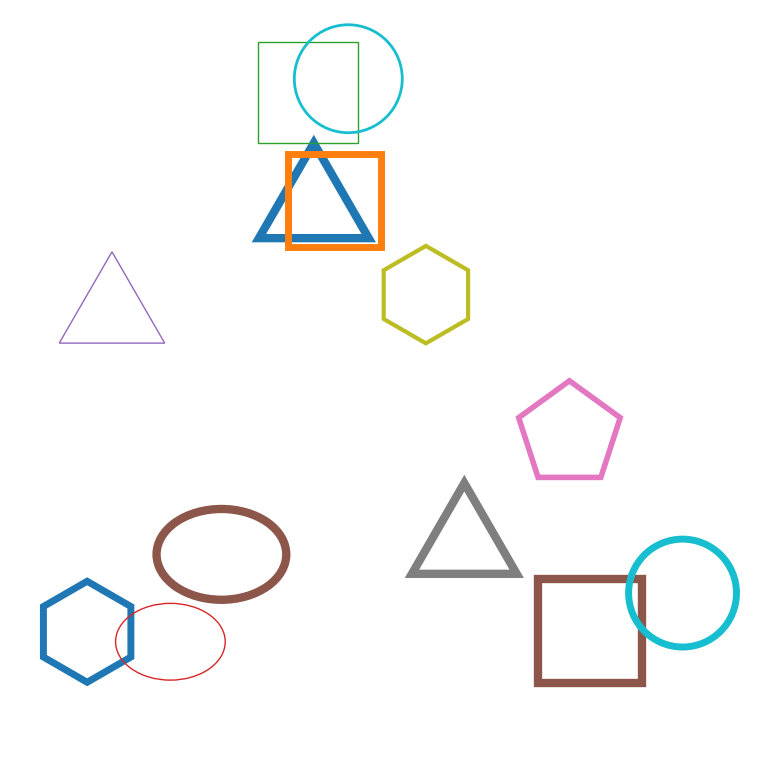[{"shape": "hexagon", "thickness": 2.5, "radius": 0.33, "center": [0.113, 0.18]}, {"shape": "triangle", "thickness": 3, "radius": 0.41, "center": [0.408, 0.732]}, {"shape": "square", "thickness": 2.5, "radius": 0.3, "center": [0.434, 0.74]}, {"shape": "square", "thickness": 0.5, "radius": 0.33, "center": [0.4, 0.88]}, {"shape": "oval", "thickness": 0.5, "radius": 0.36, "center": [0.221, 0.167]}, {"shape": "triangle", "thickness": 0.5, "radius": 0.4, "center": [0.145, 0.594]}, {"shape": "square", "thickness": 3, "radius": 0.34, "center": [0.766, 0.18]}, {"shape": "oval", "thickness": 3, "radius": 0.42, "center": [0.288, 0.28]}, {"shape": "pentagon", "thickness": 2, "radius": 0.35, "center": [0.74, 0.436]}, {"shape": "triangle", "thickness": 3, "radius": 0.39, "center": [0.603, 0.294]}, {"shape": "hexagon", "thickness": 1.5, "radius": 0.32, "center": [0.553, 0.617]}, {"shape": "circle", "thickness": 1, "radius": 0.35, "center": [0.452, 0.898]}, {"shape": "circle", "thickness": 2.5, "radius": 0.35, "center": [0.886, 0.23]}]